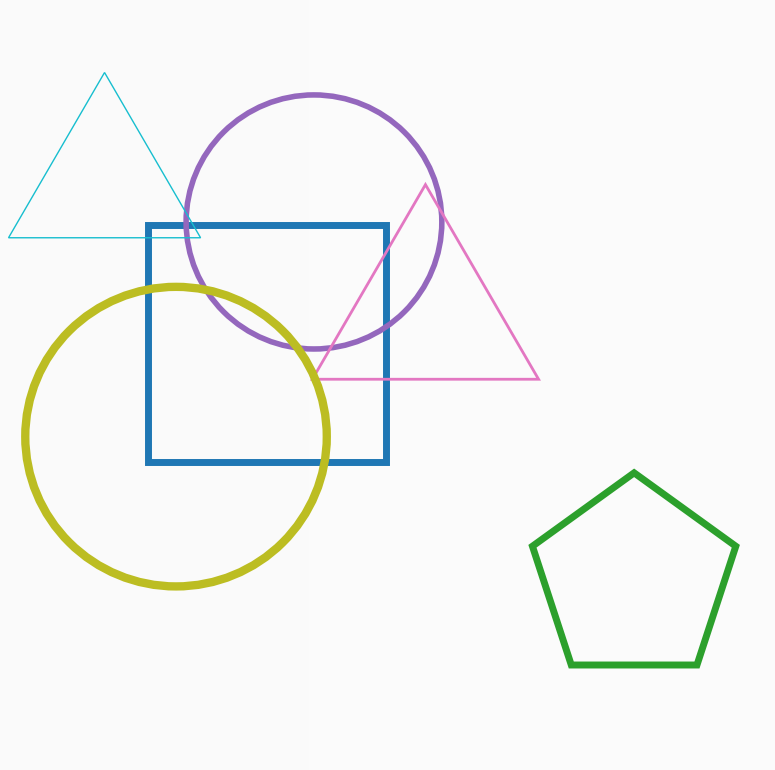[{"shape": "square", "thickness": 2.5, "radius": 0.77, "center": [0.345, 0.554]}, {"shape": "pentagon", "thickness": 2.5, "radius": 0.69, "center": [0.818, 0.248]}, {"shape": "circle", "thickness": 2, "radius": 0.82, "center": [0.405, 0.712]}, {"shape": "triangle", "thickness": 1, "radius": 0.84, "center": [0.549, 0.592]}, {"shape": "circle", "thickness": 3, "radius": 0.97, "center": [0.227, 0.433]}, {"shape": "triangle", "thickness": 0.5, "radius": 0.72, "center": [0.135, 0.763]}]